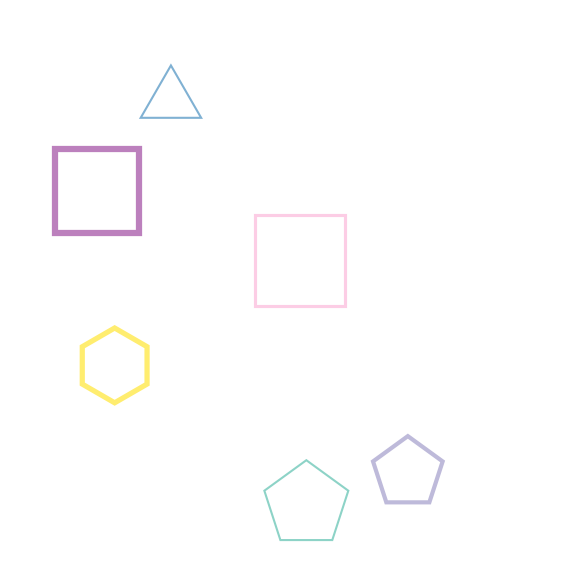[{"shape": "pentagon", "thickness": 1, "radius": 0.38, "center": [0.53, 0.126]}, {"shape": "pentagon", "thickness": 2, "radius": 0.32, "center": [0.706, 0.181]}, {"shape": "triangle", "thickness": 1, "radius": 0.3, "center": [0.296, 0.825]}, {"shape": "square", "thickness": 1.5, "radius": 0.39, "center": [0.52, 0.548]}, {"shape": "square", "thickness": 3, "radius": 0.36, "center": [0.168, 0.669]}, {"shape": "hexagon", "thickness": 2.5, "radius": 0.32, "center": [0.199, 0.366]}]